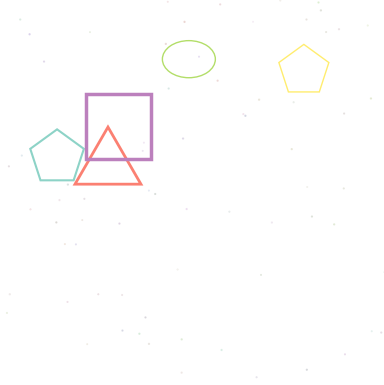[{"shape": "pentagon", "thickness": 1.5, "radius": 0.37, "center": [0.148, 0.591]}, {"shape": "triangle", "thickness": 2, "radius": 0.49, "center": [0.28, 0.571]}, {"shape": "oval", "thickness": 1, "radius": 0.34, "center": [0.491, 0.846]}, {"shape": "square", "thickness": 2.5, "radius": 0.42, "center": [0.309, 0.672]}, {"shape": "pentagon", "thickness": 1, "radius": 0.34, "center": [0.789, 0.816]}]